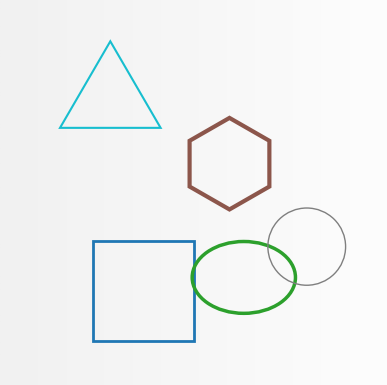[{"shape": "square", "thickness": 2, "radius": 0.65, "center": [0.37, 0.243]}, {"shape": "oval", "thickness": 2.5, "radius": 0.67, "center": [0.629, 0.279]}, {"shape": "hexagon", "thickness": 3, "radius": 0.59, "center": [0.592, 0.575]}, {"shape": "circle", "thickness": 1, "radius": 0.5, "center": [0.792, 0.359]}, {"shape": "triangle", "thickness": 1.5, "radius": 0.75, "center": [0.285, 0.743]}]